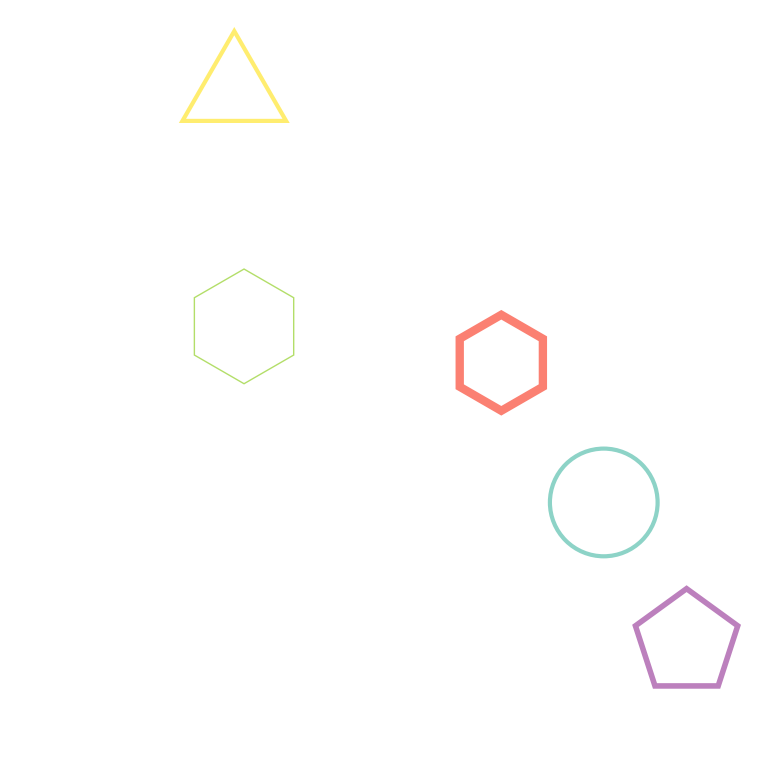[{"shape": "circle", "thickness": 1.5, "radius": 0.35, "center": [0.784, 0.347]}, {"shape": "hexagon", "thickness": 3, "radius": 0.31, "center": [0.651, 0.529]}, {"shape": "hexagon", "thickness": 0.5, "radius": 0.37, "center": [0.317, 0.576]}, {"shape": "pentagon", "thickness": 2, "radius": 0.35, "center": [0.892, 0.166]}, {"shape": "triangle", "thickness": 1.5, "radius": 0.39, "center": [0.304, 0.882]}]